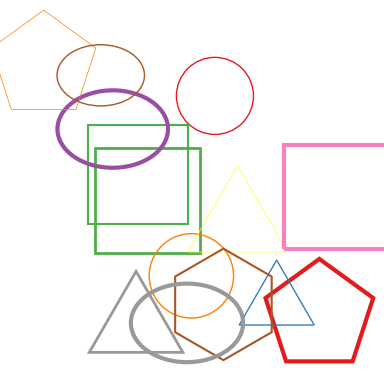[{"shape": "circle", "thickness": 1, "radius": 0.5, "center": [0.558, 0.751]}, {"shape": "pentagon", "thickness": 3, "radius": 0.74, "center": [0.829, 0.18]}, {"shape": "triangle", "thickness": 1, "radius": 0.56, "center": [0.719, 0.212]}, {"shape": "square", "thickness": 2, "radius": 0.68, "center": [0.383, 0.479]}, {"shape": "square", "thickness": 1.5, "radius": 0.65, "center": [0.358, 0.547]}, {"shape": "oval", "thickness": 3, "radius": 0.72, "center": [0.293, 0.665]}, {"shape": "pentagon", "thickness": 0.5, "radius": 0.71, "center": [0.113, 0.831]}, {"shape": "circle", "thickness": 1, "radius": 0.55, "center": [0.497, 0.284]}, {"shape": "triangle", "thickness": 0.5, "radius": 0.75, "center": [0.617, 0.42]}, {"shape": "hexagon", "thickness": 1.5, "radius": 0.72, "center": [0.58, 0.209]}, {"shape": "oval", "thickness": 1, "radius": 0.57, "center": [0.262, 0.804]}, {"shape": "square", "thickness": 3, "radius": 0.68, "center": [0.874, 0.488]}, {"shape": "oval", "thickness": 3, "radius": 0.73, "center": [0.486, 0.161]}, {"shape": "triangle", "thickness": 2, "radius": 0.7, "center": [0.353, 0.155]}]